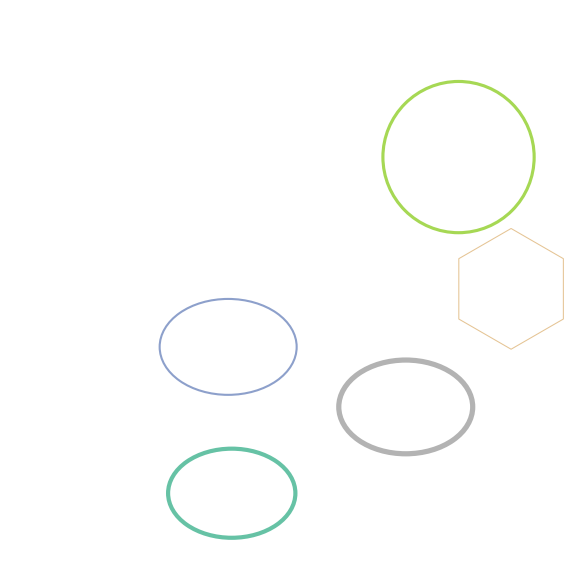[{"shape": "oval", "thickness": 2, "radius": 0.55, "center": [0.401, 0.145]}, {"shape": "oval", "thickness": 1, "radius": 0.59, "center": [0.395, 0.398]}, {"shape": "circle", "thickness": 1.5, "radius": 0.65, "center": [0.794, 0.727]}, {"shape": "hexagon", "thickness": 0.5, "radius": 0.52, "center": [0.885, 0.499]}, {"shape": "oval", "thickness": 2.5, "radius": 0.58, "center": [0.703, 0.295]}]